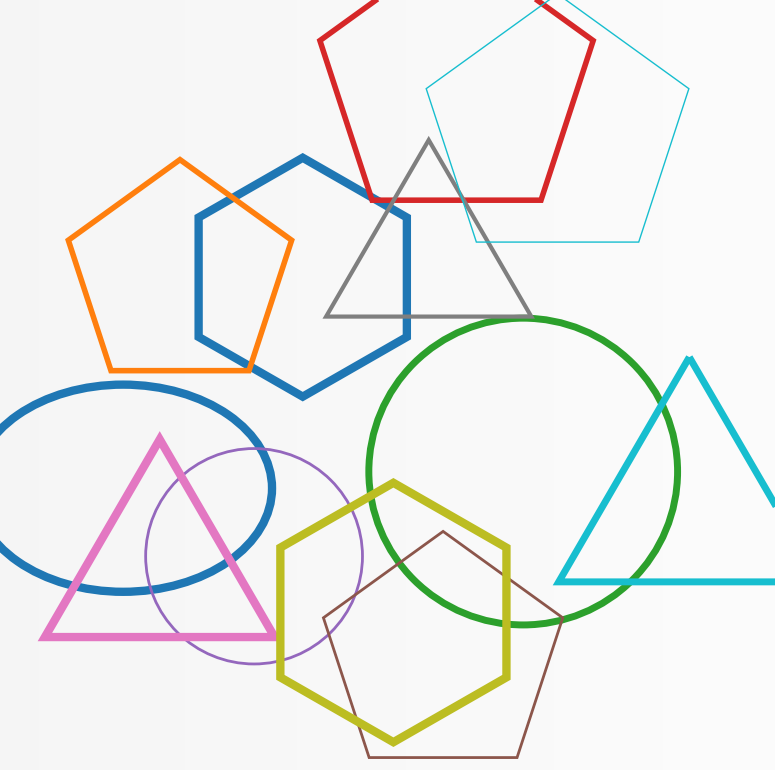[{"shape": "oval", "thickness": 3, "radius": 0.96, "center": [0.159, 0.366]}, {"shape": "hexagon", "thickness": 3, "radius": 0.78, "center": [0.391, 0.64]}, {"shape": "pentagon", "thickness": 2, "radius": 0.76, "center": [0.232, 0.641]}, {"shape": "circle", "thickness": 2.5, "radius": 1.0, "center": [0.675, 0.388]}, {"shape": "pentagon", "thickness": 2, "radius": 0.93, "center": [0.589, 0.89]}, {"shape": "circle", "thickness": 1, "radius": 0.7, "center": [0.328, 0.278]}, {"shape": "pentagon", "thickness": 1, "radius": 0.81, "center": [0.572, 0.147]}, {"shape": "triangle", "thickness": 3, "radius": 0.86, "center": [0.206, 0.258]}, {"shape": "triangle", "thickness": 1.5, "radius": 0.76, "center": [0.553, 0.665]}, {"shape": "hexagon", "thickness": 3, "radius": 0.84, "center": [0.508, 0.205]}, {"shape": "triangle", "thickness": 2.5, "radius": 0.97, "center": [0.889, 0.342]}, {"shape": "pentagon", "thickness": 0.5, "radius": 0.89, "center": [0.719, 0.83]}]